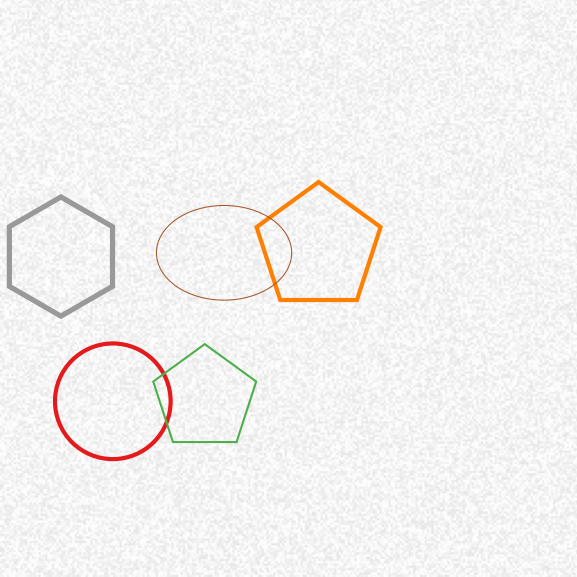[{"shape": "circle", "thickness": 2, "radius": 0.5, "center": [0.195, 0.304]}, {"shape": "pentagon", "thickness": 1, "radius": 0.47, "center": [0.355, 0.31]}, {"shape": "pentagon", "thickness": 2, "radius": 0.56, "center": [0.552, 0.571]}, {"shape": "oval", "thickness": 0.5, "radius": 0.59, "center": [0.388, 0.561]}, {"shape": "hexagon", "thickness": 2.5, "radius": 0.52, "center": [0.106, 0.555]}]